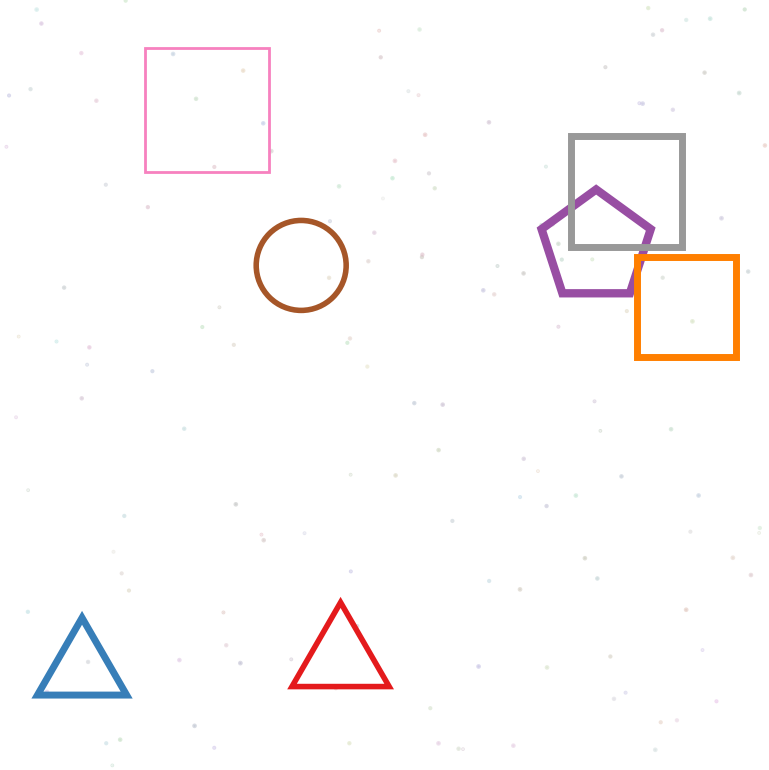[{"shape": "triangle", "thickness": 2, "radius": 0.36, "center": [0.442, 0.145]}, {"shape": "triangle", "thickness": 2.5, "radius": 0.33, "center": [0.107, 0.131]}, {"shape": "pentagon", "thickness": 3, "radius": 0.37, "center": [0.774, 0.679]}, {"shape": "square", "thickness": 2.5, "radius": 0.32, "center": [0.892, 0.602]}, {"shape": "circle", "thickness": 2, "radius": 0.29, "center": [0.391, 0.655]}, {"shape": "square", "thickness": 1, "radius": 0.4, "center": [0.269, 0.857]}, {"shape": "square", "thickness": 2.5, "radius": 0.36, "center": [0.814, 0.752]}]